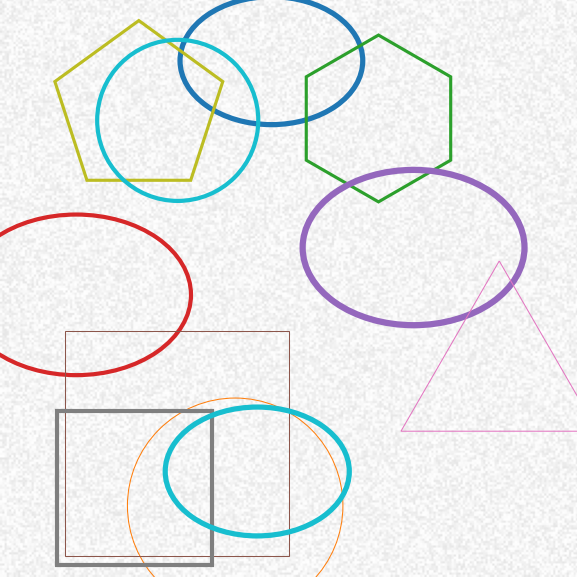[{"shape": "oval", "thickness": 2.5, "radius": 0.79, "center": [0.47, 0.894]}, {"shape": "circle", "thickness": 0.5, "radius": 0.93, "center": [0.407, 0.123]}, {"shape": "hexagon", "thickness": 1.5, "radius": 0.72, "center": [0.655, 0.794]}, {"shape": "oval", "thickness": 2, "radius": 0.99, "center": [0.132, 0.489]}, {"shape": "oval", "thickness": 3, "radius": 0.96, "center": [0.716, 0.57]}, {"shape": "square", "thickness": 0.5, "radius": 0.97, "center": [0.306, 0.231]}, {"shape": "triangle", "thickness": 0.5, "radius": 0.98, "center": [0.865, 0.351]}, {"shape": "square", "thickness": 2, "radius": 0.67, "center": [0.233, 0.154]}, {"shape": "pentagon", "thickness": 1.5, "radius": 0.76, "center": [0.24, 0.811]}, {"shape": "circle", "thickness": 2, "radius": 0.7, "center": [0.308, 0.791]}, {"shape": "oval", "thickness": 2.5, "radius": 0.8, "center": [0.445, 0.183]}]